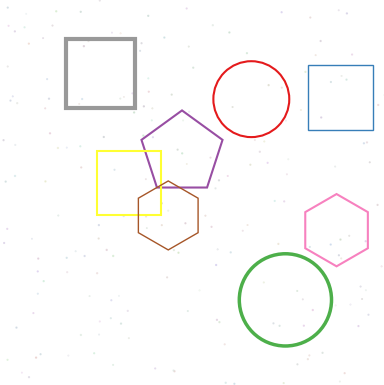[{"shape": "circle", "thickness": 1.5, "radius": 0.49, "center": [0.653, 0.742]}, {"shape": "square", "thickness": 1, "radius": 0.42, "center": [0.885, 0.747]}, {"shape": "circle", "thickness": 2.5, "radius": 0.6, "center": [0.741, 0.221]}, {"shape": "pentagon", "thickness": 1.5, "radius": 0.55, "center": [0.473, 0.602]}, {"shape": "square", "thickness": 1.5, "radius": 0.42, "center": [0.336, 0.525]}, {"shape": "hexagon", "thickness": 1, "radius": 0.45, "center": [0.437, 0.44]}, {"shape": "hexagon", "thickness": 1.5, "radius": 0.47, "center": [0.874, 0.402]}, {"shape": "square", "thickness": 3, "radius": 0.45, "center": [0.262, 0.809]}]